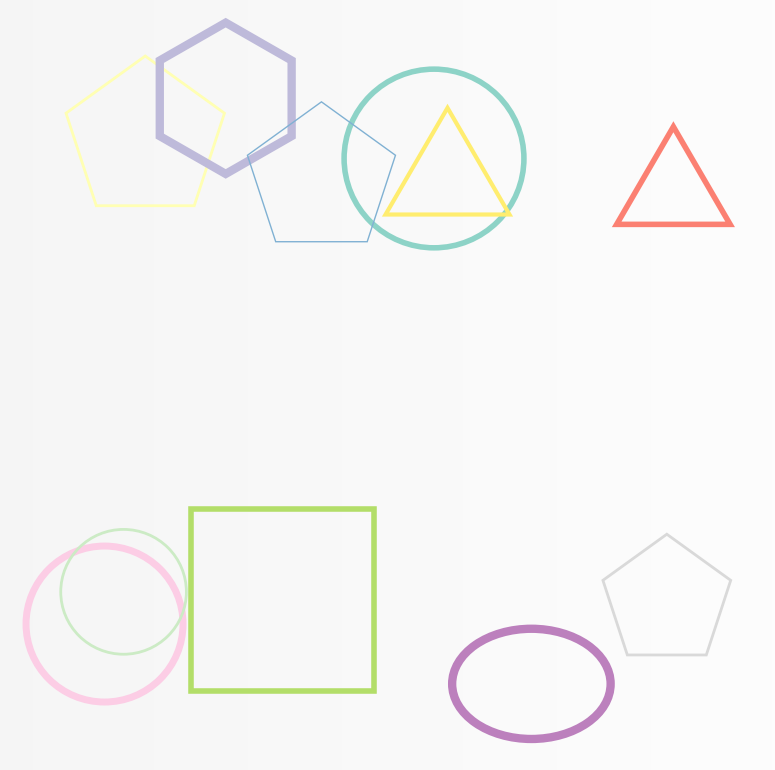[{"shape": "circle", "thickness": 2, "radius": 0.58, "center": [0.56, 0.794]}, {"shape": "pentagon", "thickness": 1, "radius": 0.54, "center": [0.187, 0.82]}, {"shape": "hexagon", "thickness": 3, "radius": 0.49, "center": [0.291, 0.872]}, {"shape": "triangle", "thickness": 2, "radius": 0.42, "center": [0.869, 0.751]}, {"shape": "pentagon", "thickness": 0.5, "radius": 0.5, "center": [0.415, 0.767]}, {"shape": "square", "thickness": 2, "radius": 0.59, "center": [0.364, 0.221]}, {"shape": "circle", "thickness": 2.5, "radius": 0.51, "center": [0.135, 0.19]}, {"shape": "pentagon", "thickness": 1, "radius": 0.43, "center": [0.86, 0.22]}, {"shape": "oval", "thickness": 3, "radius": 0.51, "center": [0.686, 0.112]}, {"shape": "circle", "thickness": 1, "radius": 0.41, "center": [0.159, 0.231]}, {"shape": "triangle", "thickness": 1.5, "radius": 0.46, "center": [0.577, 0.768]}]